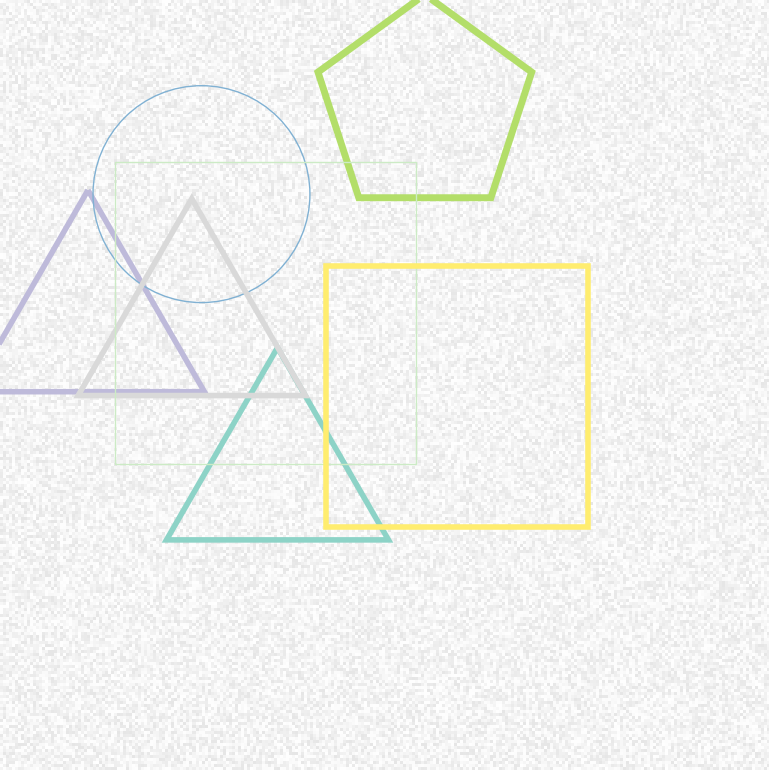[{"shape": "triangle", "thickness": 2, "radius": 0.83, "center": [0.36, 0.382]}, {"shape": "triangle", "thickness": 2, "radius": 0.87, "center": [0.114, 0.579]}, {"shape": "circle", "thickness": 0.5, "radius": 0.7, "center": [0.262, 0.748]}, {"shape": "pentagon", "thickness": 2.5, "radius": 0.73, "center": [0.552, 0.861]}, {"shape": "triangle", "thickness": 2, "radius": 0.85, "center": [0.249, 0.572]}, {"shape": "square", "thickness": 0.5, "radius": 0.98, "center": [0.345, 0.594]}, {"shape": "square", "thickness": 2, "radius": 0.85, "center": [0.593, 0.485]}]